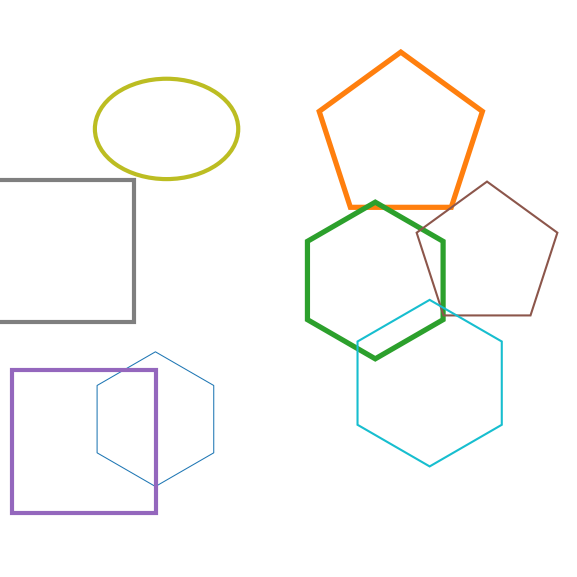[{"shape": "hexagon", "thickness": 0.5, "radius": 0.58, "center": [0.269, 0.273]}, {"shape": "pentagon", "thickness": 2.5, "radius": 0.74, "center": [0.694, 0.76]}, {"shape": "hexagon", "thickness": 2.5, "radius": 0.68, "center": [0.65, 0.513]}, {"shape": "square", "thickness": 2, "radius": 0.62, "center": [0.146, 0.235]}, {"shape": "pentagon", "thickness": 1, "radius": 0.64, "center": [0.843, 0.557]}, {"shape": "square", "thickness": 2, "radius": 0.61, "center": [0.11, 0.564]}, {"shape": "oval", "thickness": 2, "radius": 0.62, "center": [0.288, 0.776]}, {"shape": "hexagon", "thickness": 1, "radius": 0.72, "center": [0.744, 0.336]}]